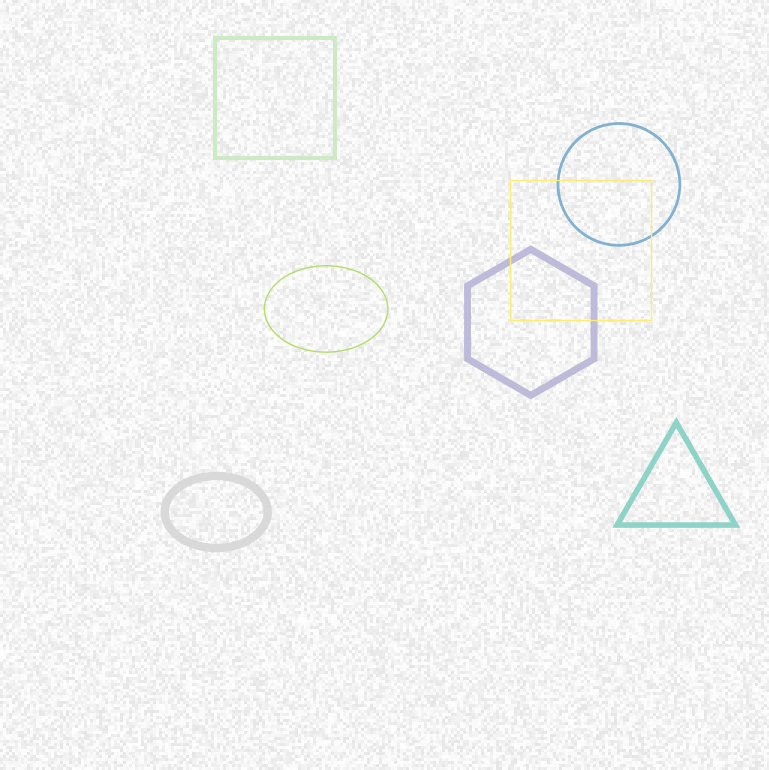[{"shape": "triangle", "thickness": 2, "radius": 0.44, "center": [0.878, 0.362]}, {"shape": "hexagon", "thickness": 2.5, "radius": 0.47, "center": [0.689, 0.581]}, {"shape": "circle", "thickness": 1, "radius": 0.4, "center": [0.804, 0.76]}, {"shape": "oval", "thickness": 0.5, "radius": 0.4, "center": [0.424, 0.599]}, {"shape": "oval", "thickness": 3, "radius": 0.33, "center": [0.281, 0.335]}, {"shape": "square", "thickness": 1.5, "radius": 0.39, "center": [0.357, 0.873]}, {"shape": "square", "thickness": 0.5, "radius": 0.46, "center": [0.754, 0.675]}]